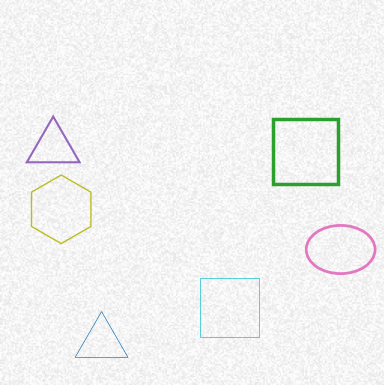[{"shape": "triangle", "thickness": 0.5, "radius": 0.4, "center": [0.264, 0.111]}, {"shape": "square", "thickness": 2.5, "radius": 0.42, "center": [0.792, 0.607]}, {"shape": "triangle", "thickness": 1.5, "radius": 0.4, "center": [0.138, 0.618]}, {"shape": "oval", "thickness": 2, "radius": 0.45, "center": [0.885, 0.352]}, {"shape": "hexagon", "thickness": 1, "radius": 0.45, "center": [0.159, 0.456]}, {"shape": "square", "thickness": 0.5, "radius": 0.38, "center": [0.596, 0.2]}]